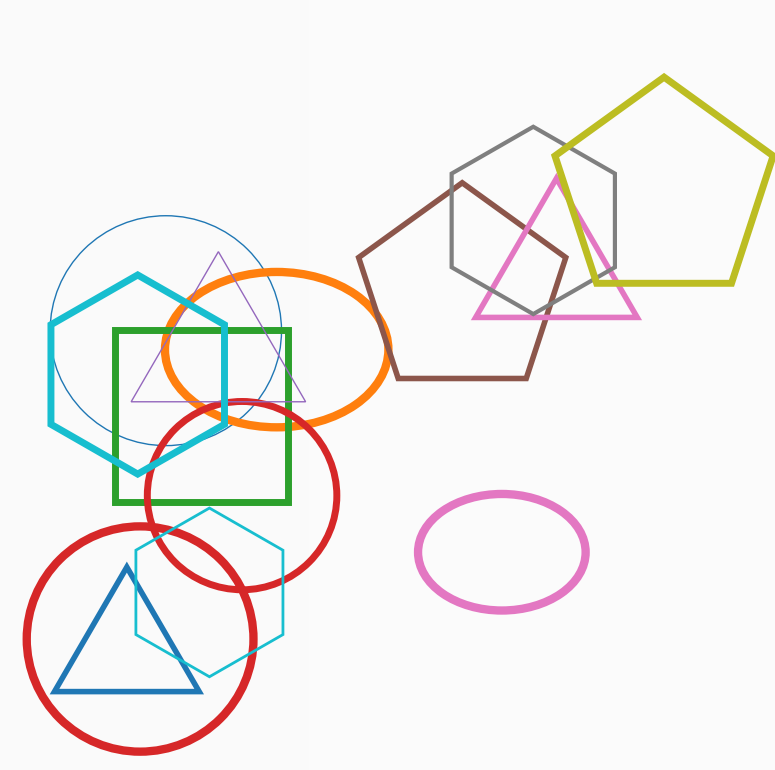[{"shape": "triangle", "thickness": 2, "radius": 0.54, "center": [0.164, 0.156]}, {"shape": "circle", "thickness": 0.5, "radius": 0.75, "center": [0.214, 0.571]}, {"shape": "oval", "thickness": 3, "radius": 0.72, "center": [0.357, 0.546]}, {"shape": "square", "thickness": 2.5, "radius": 0.56, "center": [0.26, 0.46]}, {"shape": "circle", "thickness": 3, "radius": 0.73, "center": [0.181, 0.17]}, {"shape": "circle", "thickness": 2.5, "radius": 0.61, "center": [0.312, 0.356]}, {"shape": "triangle", "thickness": 0.5, "radius": 0.65, "center": [0.282, 0.543]}, {"shape": "pentagon", "thickness": 2, "radius": 0.7, "center": [0.596, 0.622]}, {"shape": "oval", "thickness": 3, "radius": 0.54, "center": [0.648, 0.283]}, {"shape": "triangle", "thickness": 2, "radius": 0.6, "center": [0.718, 0.648]}, {"shape": "hexagon", "thickness": 1.5, "radius": 0.61, "center": [0.688, 0.714]}, {"shape": "pentagon", "thickness": 2.5, "radius": 0.74, "center": [0.857, 0.752]}, {"shape": "hexagon", "thickness": 2.5, "radius": 0.65, "center": [0.178, 0.514]}, {"shape": "hexagon", "thickness": 1, "radius": 0.55, "center": [0.27, 0.231]}]